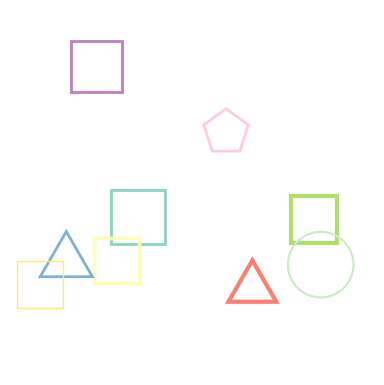[{"shape": "square", "thickness": 2, "radius": 0.35, "center": [0.359, 0.436]}, {"shape": "square", "thickness": 2.5, "radius": 0.29, "center": [0.302, 0.323]}, {"shape": "triangle", "thickness": 3, "radius": 0.36, "center": [0.656, 0.252]}, {"shape": "triangle", "thickness": 2, "radius": 0.39, "center": [0.172, 0.32]}, {"shape": "square", "thickness": 3, "radius": 0.3, "center": [0.815, 0.43]}, {"shape": "pentagon", "thickness": 2, "radius": 0.3, "center": [0.587, 0.657]}, {"shape": "square", "thickness": 2, "radius": 0.33, "center": [0.25, 0.826]}, {"shape": "circle", "thickness": 1.5, "radius": 0.43, "center": [0.833, 0.313]}, {"shape": "square", "thickness": 1, "radius": 0.3, "center": [0.104, 0.261]}]